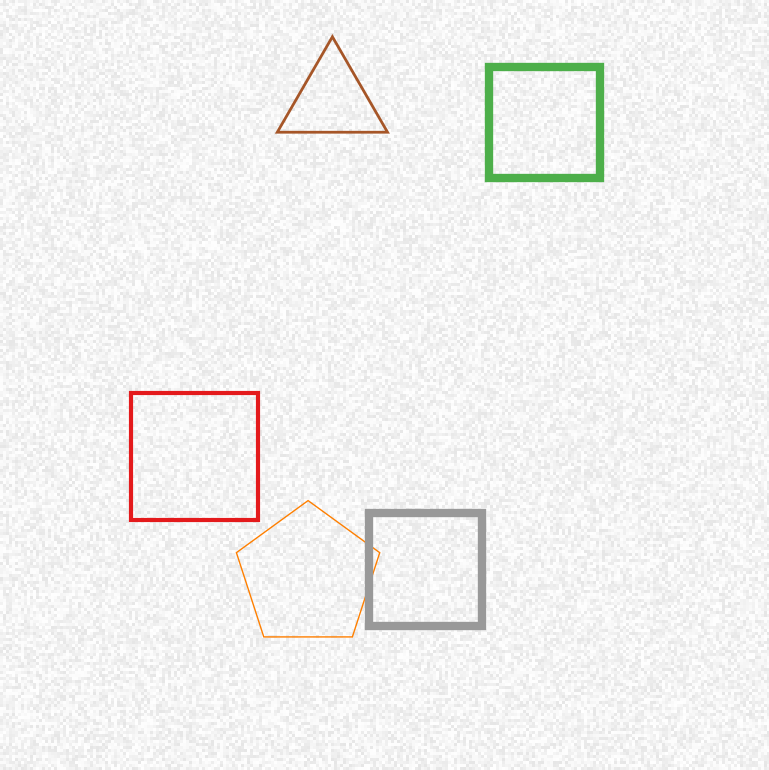[{"shape": "square", "thickness": 1.5, "radius": 0.41, "center": [0.253, 0.407]}, {"shape": "square", "thickness": 3, "radius": 0.36, "center": [0.707, 0.841]}, {"shape": "pentagon", "thickness": 0.5, "radius": 0.49, "center": [0.4, 0.252]}, {"shape": "triangle", "thickness": 1, "radius": 0.41, "center": [0.432, 0.87]}, {"shape": "square", "thickness": 3, "radius": 0.37, "center": [0.553, 0.26]}]